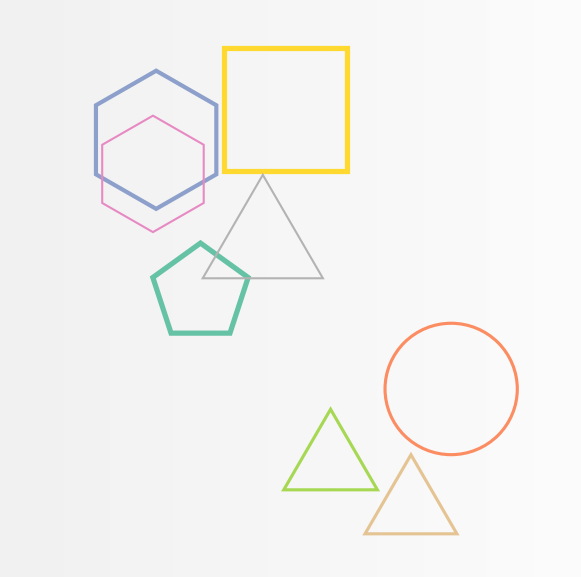[{"shape": "pentagon", "thickness": 2.5, "radius": 0.43, "center": [0.345, 0.492]}, {"shape": "circle", "thickness": 1.5, "radius": 0.57, "center": [0.776, 0.326]}, {"shape": "hexagon", "thickness": 2, "radius": 0.6, "center": [0.269, 0.757]}, {"shape": "hexagon", "thickness": 1, "radius": 0.5, "center": [0.263, 0.698]}, {"shape": "triangle", "thickness": 1.5, "radius": 0.46, "center": [0.569, 0.197]}, {"shape": "square", "thickness": 2.5, "radius": 0.53, "center": [0.49, 0.809]}, {"shape": "triangle", "thickness": 1.5, "radius": 0.46, "center": [0.707, 0.12]}, {"shape": "triangle", "thickness": 1, "radius": 0.6, "center": [0.452, 0.577]}]